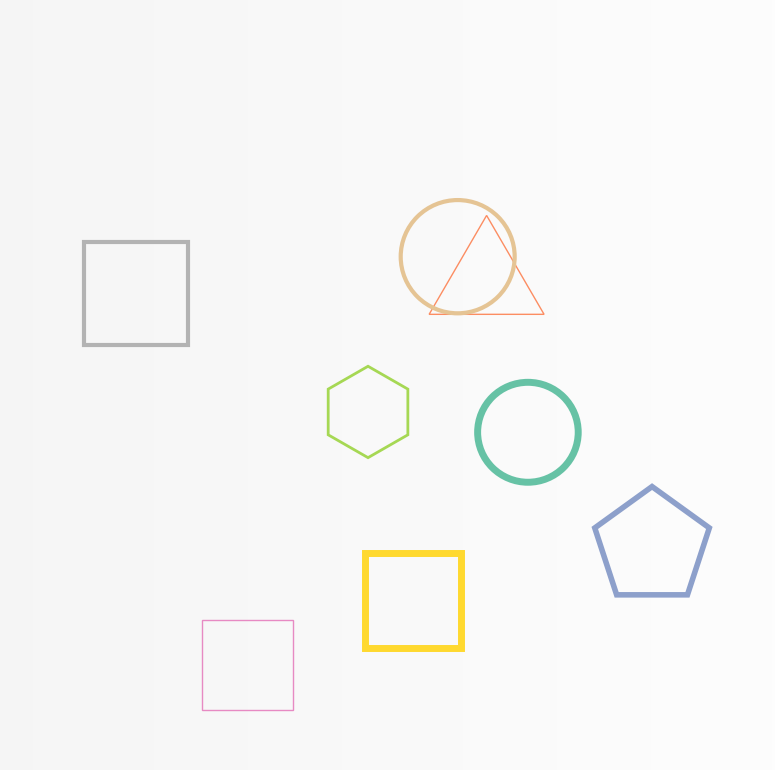[{"shape": "circle", "thickness": 2.5, "radius": 0.32, "center": [0.681, 0.439]}, {"shape": "triangle", "thickness": 0.5, "radius": 0.43, "center": [0.628, 0.635]}, {"shape": "pentagon", "thickness": 2, "radius": 0.39, "center": [0.841, 0.29]}, {"shape": "square", "thickness": 0.5, "radius": 0.29, "center": [0.319, 0.137]}, {"shape": "hexagon", "thickness": 1, "radius": 0.3, "center": [0.475, 0.465]}, {"shape": "square", "thickness": 2.5, "radius": 0.31, "center": [0.533, 0.22]}, {"shape": "circle", "thickness": 1.5, "radius": 0.37, "center": [0.591, 0.667]}, {"shape": "square", "thickness": 1.5, "radius": 0.34, "center": [0.175, 0.619]}]